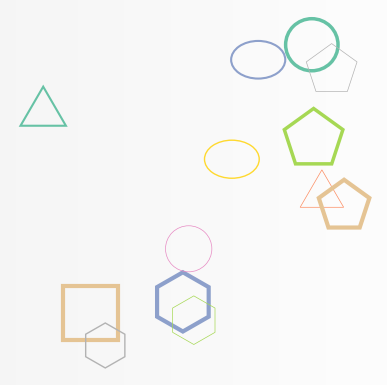[{"shape": "circle", "thickness": 2.5, "radius": 0.34, "center": [0.805, 0.884]}, {"shape": "triangle", "thickness": 1.5, "radius": 0.34, "center": [0.112, 0.707]}, {"shape": "triangle", "thickness": 0.5, "radius": 0.32, "center": [0.831, 0.494]}, {"shape": "oval", "thickness": 1.5, "radius": 0.35, "center": [0.666, 0.845]}, {"shape": "hexagon", "thickness": 3, "radius": 0.38, "center": [0.472, 0.216]}, {"shape": "circle", "thickness": 0.5, "radius": 0.3, "center": [0.487, 0.354]}, {"shape": "hexagon", "thickness": 0.5, "radius": 0.32, "center": [0.5, 0.168]}, {"shape": "pentagon", "thickness": 2.5, "radius": 0.4, "center": [0.809, 0.639]}, {"shape": "oval", "thickness": 1, "radius": 0.35, "center": [0.598, 0.586]}, {"shape": "pentagon", "thickness": 3, "radius": 0.34, "center": [0.888, 0.465]}, {"shape": "square", "thickness": 3, "radius": 0.35, "center": [0.234, 0.187]}, {"shape": "hexagon", "thickness": 1, "radius": 0.29, "center": [0.272, 0.103]}, {"shape": "pentagon", "thickness": 0.5, "radius": 0.34, "center": [0.856, 0.818]}]